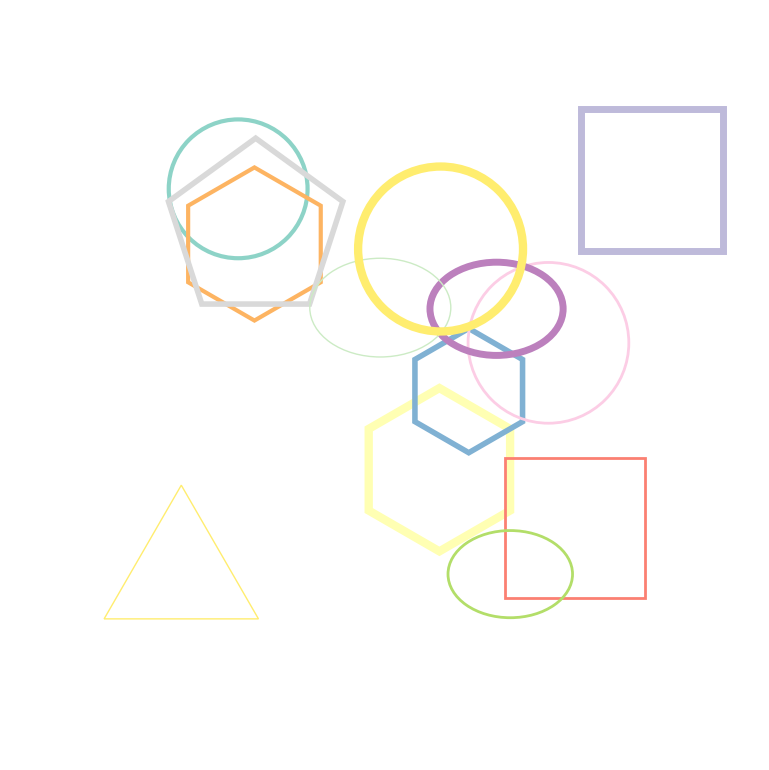[{"shape": "circle", "thickness": 1.5, "radius": 0.45, "center": [0.309, 0.755]}, {"shape": "hexagon", "thickness": 3, "radius": 0.53, "center": [0.571, 0.39]}, {"shape": "square", "thickness": 2.5, "radius": 0.46, "center": [0.846, 0.766]}, {"shape": "square", "thickness": 1, "radius": 0.46, "center": [0.747, 0.314]}, {"shape": "hexagon", "thickness": 2, "radius": 0.4, "center": [0.609, 0.493]}, {"shape": "hexagon", "thickness": 1.5, "radius": 0.5, "center": [0.33, 0.683]}, {"shape": "oval", "thickness": 1, "radius": 0.4, "center": [0.663, 0.254]}, {"shape": "circle", "thickness": 1, "radius": 0.52, "center": [0.712, 0.555]}, {"shape": "pentagon", "thickness": 2, "radius": 0.6, "center": [0.332, 0.701]}, {"shape": "oval", "thickness": 2.5, "radius": 0.43, "center": [0.645, 0.599]}, {"shape": "oval", "thickness": 0.5, "radius": 0.46, "center": [0.494, 0.6]}, {"shape": "circle", "thickness": 3, "radius": 0.54, "center": [0.572, 0.677]}, {"shape": "triangle", "thickness": 0.5, "radius": 0.58, "center": [0.235, 0.254]}]